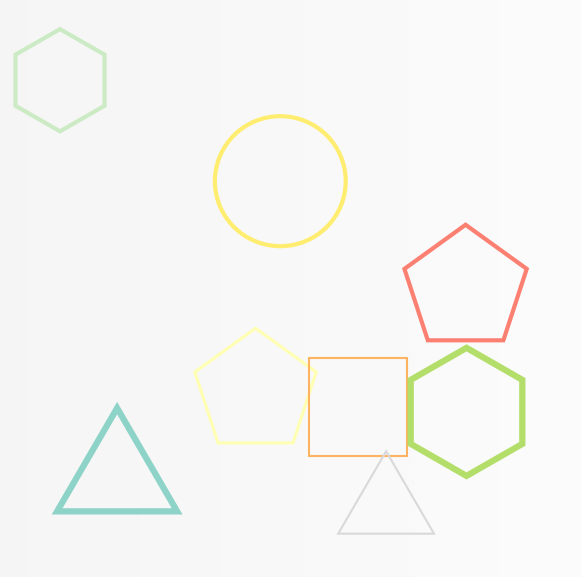[{"shape": "triangle", "thickness": 3, "radius": 0.6, "center": [0.202, 0.173]}, {"shape": "pentagon", "thickness": 1.5, "radius": 0.55, "center": [0.44, 0.321]}, {"shape": "pentagon", "thickness": 2, "radius": 0.55, "center": [0.801, 0.499]}, {"shape": "square", "thickness": 1, "radius": 0.42, "center": [0.616, 0.295]}, {"shape": "hexagon", "thickness": 3, "radius": 0.55, "center": [0.803, 0.286]}, {"shape": "triangle", "thickness": 1, "radius": 0.48, "center": [0.664, 0.123]}, {"shape": "hexagon", "thickness": 2, "radius": 0.44, "center": [0.103, 0.86]}, {"shape": "circle", "thickness": 2, "radius": 0.56, "center": [0.482, 0.685]}]